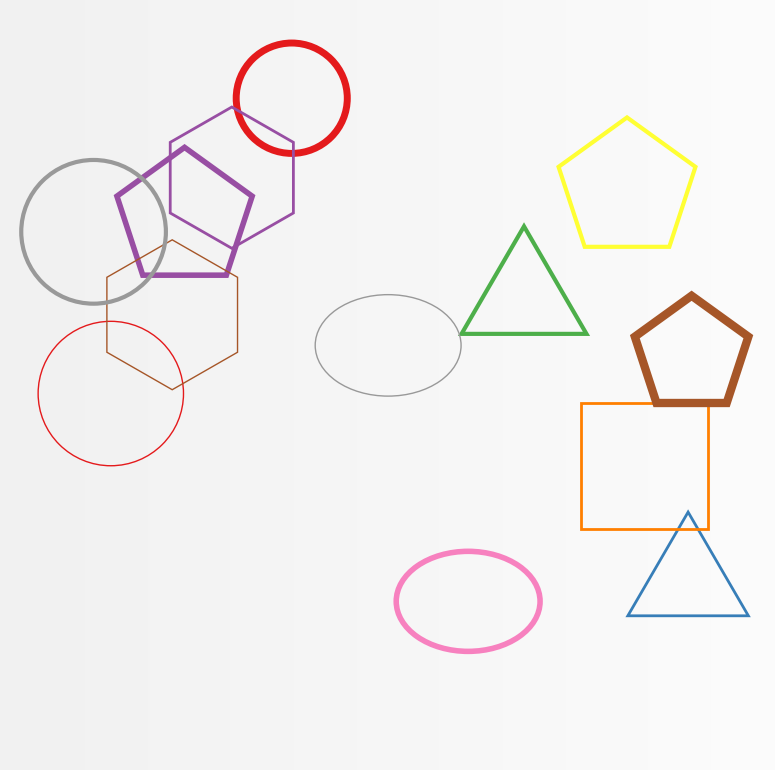[{"shape": "circle", "thickness": 0.5, "radius": 0.47, "center": [0.143, 0.489]}, {"shape": "circle", "thickness": 2.5, "radius": 0.36, "center": [0.376, 0.872]}, {"shape": "triangle", "thickness": 1, "radius": 0.45, "center": [0.888, 0.245]}, {"shape": "triangle", "thickness": 1.5, "radius": 0.47, "center": [0.676, 0.613]}, {"shape": "hexagon", "thickness": 1, "radius": 0.46, "center": [0.299, 0.769]}, {"shape": "pentagon", "thickness": 2, "radius": 0.46, "center": [0.238, 0.717]}, {"shape": "square", "thickness": 1, "radius": 0.41, "center": [0.832, 0.395]}, {"shape": "pentagon", "thickness": 1.5, "radius": 0.46, "center": [0.809, 0.755]}, {"shape": "pentagon", "thickness": 3, "radius": 0.39, "center": [0.892, 0.539]}, {"shape": "hexagon", "thickness": 0.5, "radius": 0.49, "center": [0.222, 0.591]}, {"shape": "oval", "thickness": 2, "radius": 0.46, "center": [0.604, 0.219]}, {"shape": "circle", "thickness": 1.5, "radius": 0.47, "center": [0.121, 0.699]}, {"shape": "oval", "thickness": 0.5, "radius": 0.47, "center": [0.501, 0.551]}]